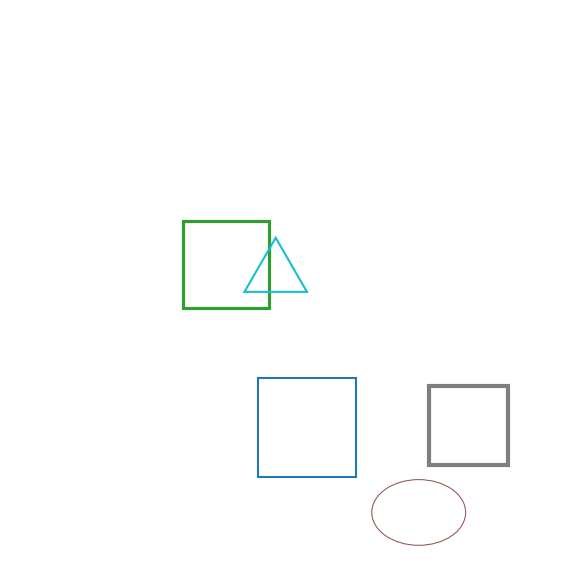[{"shape": "square", "thickness": 1, "radius": 0.43, "center": [0.531, 0.259]}, {"shape": "square", "thickness": 1.5, "radius": 0.37, "center": [0.391, 0.541]}, {"shape": "oval", "thickness": 0.5, "radius": 0.41, "center": [0.725, 0.112]}, {"shape": "square", "thickness": 2, "radius": 0.34, "center": [0.811, 0.263]}, {"shape": "triangle", "thickness": 1, "radius": 0.31, "center": [0.477, 0.525]}]